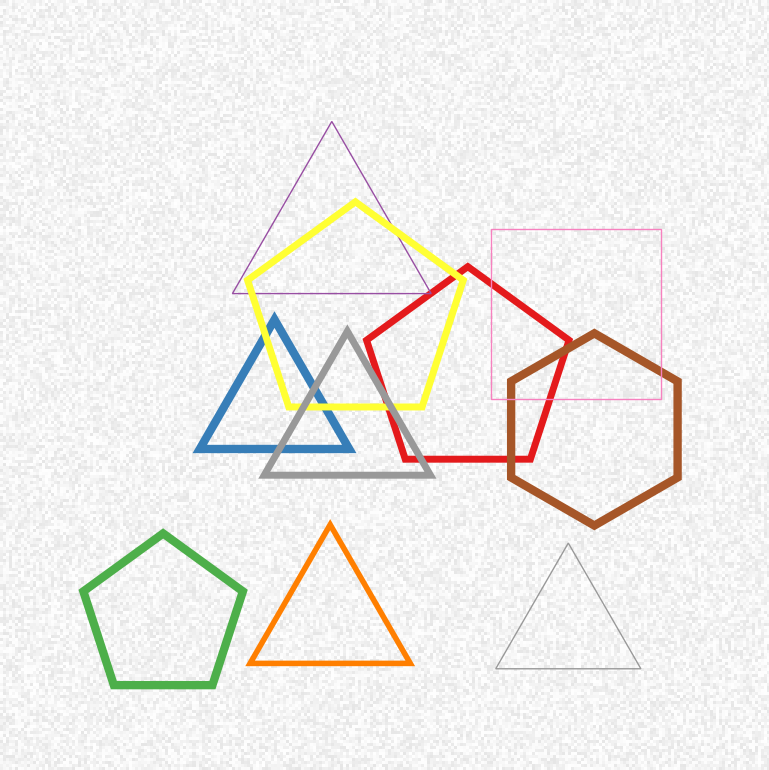[{"shape": "pentagon", "thickness": 2.5, "radius": 0.69, "center": [0.608, 0.515]}, {"shape": "triangle", "thickness": 3, "radius": 0.56, "center": [0.357, 0.473]}, {"shape": "pentagon", "thickness": 3, "radius": 0.54, "center": [0.212, 0.198]}, {"shape": "triangle", "thickness": 0.5, "radius": 0.75, "center": [0.431, 0.693]}, {"shape": "triangle", "thickness": 2, "radius": 0.6, "center": [0.429, 0.199]}, {"shape": "pentagon", "thickness": 2.5, "radius": 0.74, "center": [0.462, 0.591]}, {"shape": "hexagon", "thickness": 3, "radius": 0.62, "center": [0.772, 0.442]}, {"shape": "square", "thickness": 0.5, "radius": 0.55, "center": [0.748, 0.592]}, {"shape": "triangle", "thickness": 2.5, "radius": 0.62, "center": [0.451, 0.445]}, {"shape": "triangle", "thickness": 0.5, "radius": 0.54, "center": [0.738, 0.186]}]